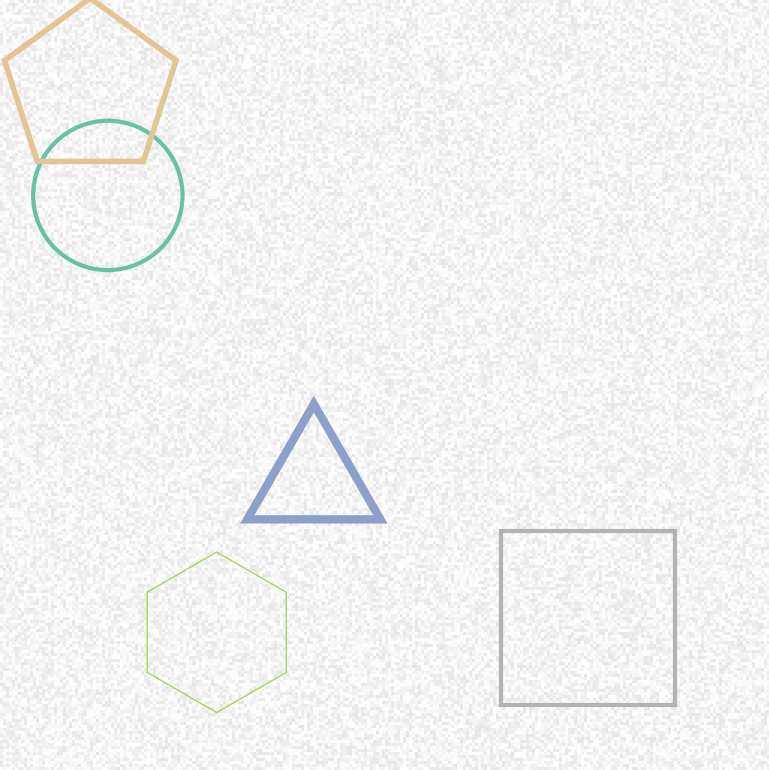[{"shape": "circle", "thickness": 1.5, "radius": 0.49, "center": [0.14, 0.746]}, {"shape": "triangle", "thickness": 3, "radius": 0.5, "center": [0.408, 0.375]}, {"shape": "hexagon", "thickness": 0.5, "radius": 0.52, "center": [0.281, 0.179]}, {"shape": "pentagon", "thickness": 2, "radius": 0.59, "center": [0.117, 0.885]}, {"shape": "square", "thickness": 1.5, "radius": 0.57, "center": [0.764, 0.197]}]